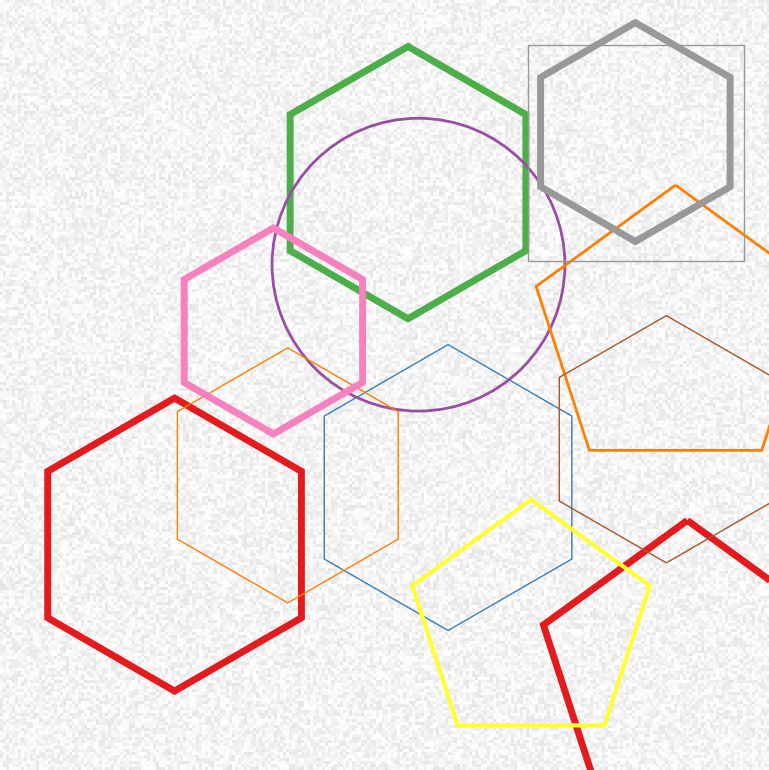[{"shape": "pentagon", "thickness": 2.5, "radius": 0.98, "center": [0.893, 0.128]}, {"shape": "hexagon", "thickness": 2.5, "radius": 0.95, "center": [0.227, 0.293]}, {"shape": "hexagon", "thickness": 0.5, "radius": 0.93, "center": [0.582, 0.367]}, {"shape": "hexagon", "thickness": 2.5, "radius": 0.88, "center": [0.53, 0.763]}, {"shape": "circle", "thickness": 1, "radius": 0.95, "center": [0.543, 0.656]}, {"shape": "pentagon", "thickness": 1, "radius": 0.95, "center": [0.877, 0.569]}, {"shape": "hexagon", "thickness": 0.5, "radius": 0.83, "center": [0.374, 0.383]}, {"shape": "pentagon", "thickness": 1.5, "radius": 0.81, "center": [0.69, 0.189]}, {"shape": "hexagon", "thickness": 0.5, "radius": 0.8, "center": [0.865, 0.43]}, {"shape": "hexagon", "thickness": 2.5, "radius": 0.67, "center": [0.355, 0.57]}, {"shape": "square", "thickness": 0.5, "radius": 0.7, "center": [0.826, 0.801]}, {"shape": "hexagon", "thickness": 2.5, "radius": 0.71, "center": [0.825, 0.828]}]